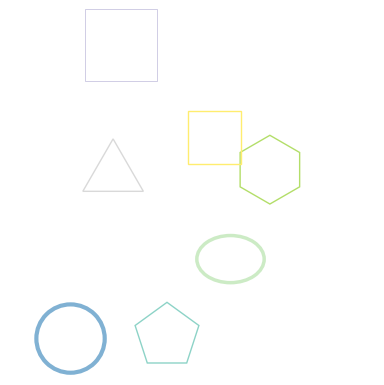[{"shape": "pentagon", "thickness": 1, "radius": 0.44, "center": [0.434, 0.128]}, {"shape": "square", "thickness": 0.5, "radius": 0.47, "center": [0.313, 0.884]}, {"shape": "circle", "thickness": 3, "radius": 0.44, "center": [0.183, 0.121]}, {"shape": "hexagon", "thickness": 1, "radius": 0.45, "center": [0.701, 0.559]}, {"shape": "triangle", "thickness": 1, "radius": 0.45, "center": [0.294, 0.548]}, {"shape": "oval", "thickness": 2.5, "radius": 0.44, "center": [0.599, 0.327]}, {"shape": "square", "thickness": 1, "radius": 0.35, "center": [0.557, 0.642]}]